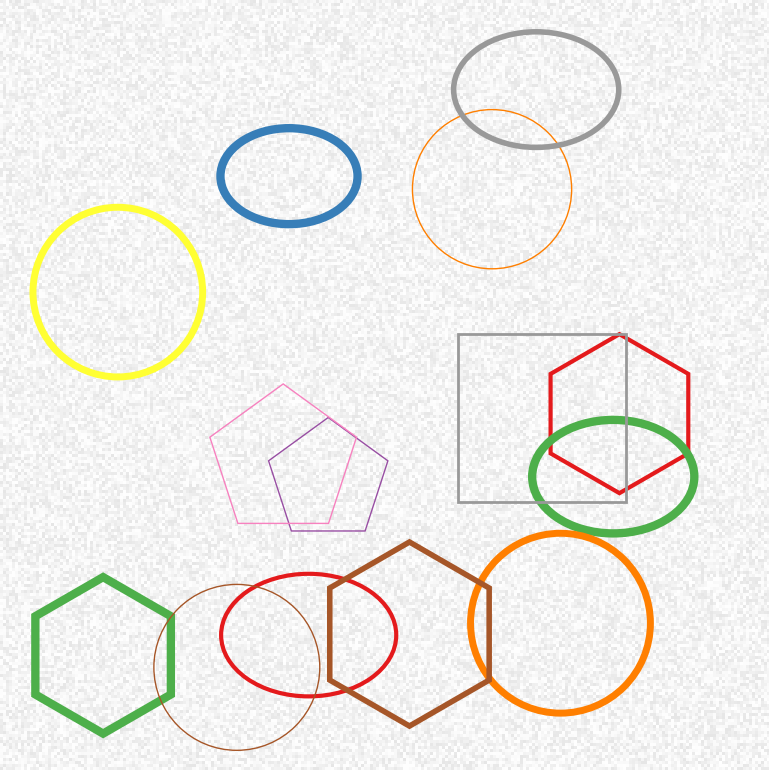[{"shape": "oval", "thickness": 1.5, "radius": 0.57, "center": [0.401, 0.175]}, {"shape": "hexagon", "thickness": 1.5, "radius": 0.52, "center": [0.804, 0.463]}, {"shape": "oval", "thickness": 3, "radius": 0.45, "center": [0.375, 0.771]}, {"shape": "oval", "thickness": 3, "radius": 0.53, "center": [0.796, 0.381]}, {"shape": "hexagon", "thickness": 3, "radius": 0.51, "center": [0.134, 0.149]}, {"shape": "pentagon", "thickness": 0.5, "radius": 0.41, "center": [0.426, 0.376]}, {"shape": "circle", "thickness": 0.5, "radius": 0.52, "center": [0.639, 0.754]}, {"shape": "circle", "thickness": 2.5, "radius": 0.58, "center": [0.728, 0.191]}, {"shape": "circle", "thickness": 2.5, "radius": 0.55, "center": [0.153, 0.621]}, {"shape": "circle", "thickness": 0.5, "radius": 0.54, "center": [0.308, 0.133]}, {"shape": "hexagon", "thickness": 2, "radius": 0.6, "center": [0.532, 0.177]}, {"shape": "pentagon", "thickness": 0.5, "radius": 0.5, "center": [0.368, 0.401]}, {"shape": "square", "thickness": 1, "radius": 0.54, "center": [0.704, 0.457]}, {"shape": "oval", "thickness": 2, "radius": 0.54, "center": [0.696, 0.884]}]